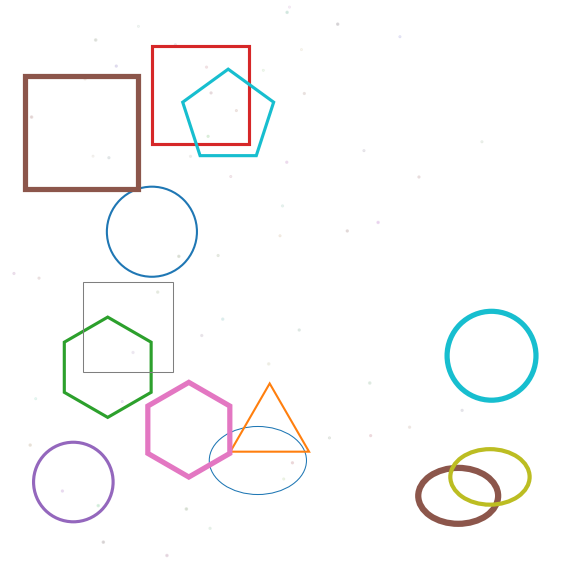[{"shape": "oval", "thickness": 0.5, "radius": 0.42, "center": [0.447, 0.202]}, {"shape": "circle", "thickness": 1, "radius": 0.39, "center": [0.263, 0.598]}, {"shape": "triangle", "thickness": 1, "radius": 0.39, "center": [0.467, 0.256]}, {"shape": "hexagon", "thickness": 1.5, "radius": 0.43, "center": [0.187, 0.363]}, {"shape": "square", "thickness": 1.5, "radius": 0.42, "center": [0.347, 0.835]}, {"shape": "circle", "thickness": 1.5, "radius": 0.34, "center": [0.127, 0.164]}, {"shape": "square", "thickness": 2.5, "radius": 0.49, "center": [0.141, 0.77]}, {"shape": "oval", "thickness": 3, "radius": 0.35, "center": [0.793, 0.141]}, {"shape": "hexagon", "thickness": 2.5, "radius": 0.41, "center": [0.327, 0.255]}, {"shape": "square", "thickness": 0.5, "radius": 0.39, "center": [0.222, 0.433]}, {"shape": "oval", "thickness": 2, "radius": 0.34, "center": [0.848, 0.173]}, {"shape": "pentagon", "thickness": 1.5, "radius": 0.41, "center": [0.395, 0.797]}, {"shape": "circle", "thickness": 2.5, "radius": 0.38, "center": [0.851, 0.383]}]